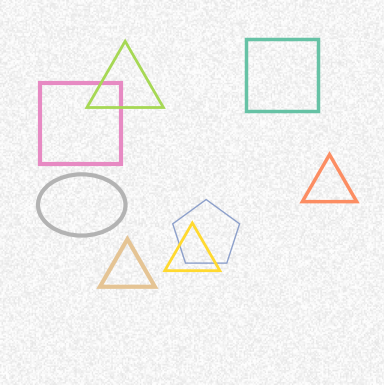[{"shape": "square", "thickness": 2.5, "radius": 0.47, "center": [0.733, 0.805]}, {"shape": "triangle", "thickness": 2.5, "radius": 0.41, "center": [0.856, 0.517]}, {"shape": "pentagon", "thickness": 1, "radius": 0.46, "center": [0.535, 0.39]}, {"shape": "square", "thickness": 3, "radius": 0.53, "center": [0.209, 0.678]}, {"shape": "triangle", "thickness": 2, "radius": 0.57, "center": [0.325, 0.778]}, {"shape": "triangle", "thickness": 2, "radius": 0.41, "center": [0.5, 0.338]}, {"shape": "triangle", "thickness": 3, "radius": 0.41, "center": [0.331, 0.296]}, {"shape": "oval", "thickness": 3, "radius": 0.57, "center": [0.212, 0.468]}]